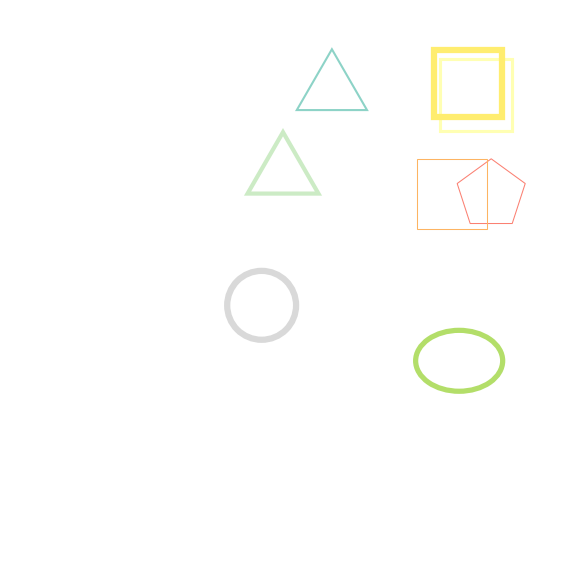[{"shape": "triangle", "thickness": 1, "radius": 0.35, "center": [0.575, 0.844]}, {"shape": "square", "thickness": 1.5, "radius": 0.31, "center": [0.824, 0.835]}, {"shape": "pentagon", "thickness": 0.5, "radius": 0.31, "center": [0.851, 0.662]}, {"shape": "square", "thickness": 0.5, "radius": 0.3, "center": [0.782, 0.663]}, {"shape": "oval", "thickness": 2.5, "radius": 0.38, "center": [0.795, 0.374]}, {"shape": "circle", "thickness": 3, "radius": 0.3, "center": [0.453, 0.47]}, {"shape": "triangle", "thickness": 2, "radius": 0.35, "center": [0.49, 0.699]}, {"shape": "square", "thickness": 3, "radius": 0.29, "center": [0.81, 0.854]}]